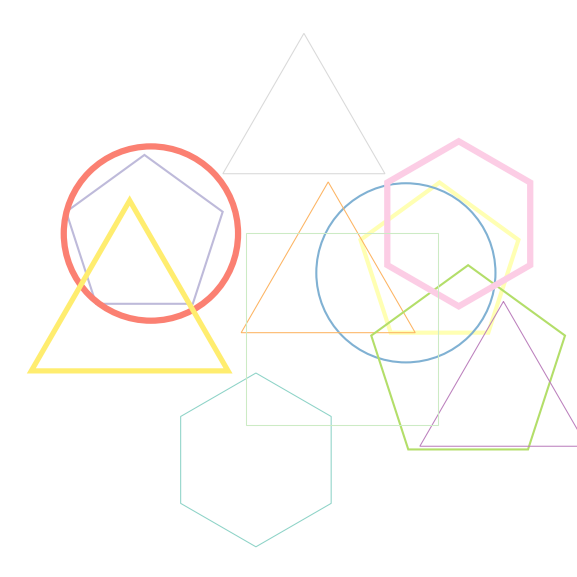[{"shape": "hexagon", "thickness": 0.5, "radius": 0.75, "center": [0.443, 0.203]}, {"shape": "pentagon", "thickness": 2, "radius": 0.72, "center": [0.761, 0.539]}, {"shape": "pentagon", "thickness": 1, "radius": 0.71, "center": [0.25, 0.588]}, {"shape": "circle", "thickness": 3, "radius": 0.75, "center": [0.261, 0.595]}, {"shape": "circle", "thickness": 1, "radius": 0.78, "center": [0.703, 0.527]}, {"shape": "triangle", "thickness": 0.5, "radius": 0.87, "center": [0.568, 0.51]}, {"shape": "pentagon", "thickness": 1, "radius": 0.88, "center": [0.811, 0.364]}, {"shape": "hexagon", "thickness": 3, "radius": 0.71, "center": [0.794, 0.612]}, {"shape": "triangle", "thickness": 0.5, "radius": 0.81, "center": [0.526, 0.779]}, {"shape": "triangle", "thickness": 0.5, "radius": 0.84, "center": [0.872, 0.31]}, {"shape": "square", "thickness": 0.5, "radius": 0.83, "center": [0.592, 0.43]}, {"shape": "triangle", "thickness": 2.5, "radius": 0.98, "center": [0.225, 0.455]}]